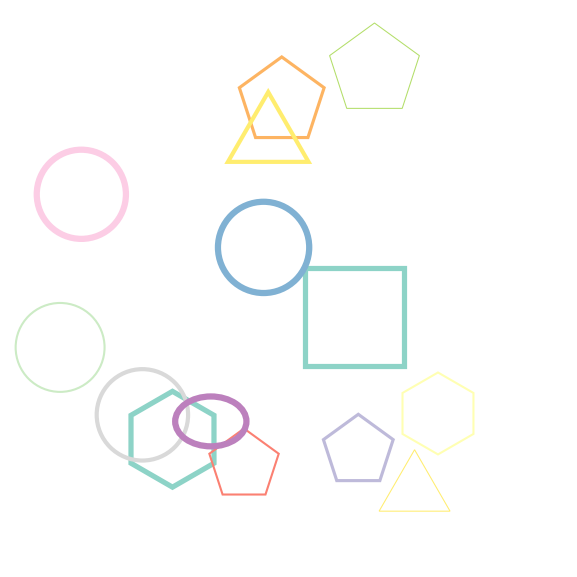[{"shape": "hexagon", "thickness": 2.5, "radius": 0.41, "center": [0.299, 0.239]}, {"shape": "square", "thickness": 2.5, "radius": 0.43, "center": [0.614, 0.45]}, {"shape": "hexagon", "thickness": 1, "radius": 0.35, "center": [0.758, 0.283]}, {"shape": "pentagon", "thickness": 1.5, "radius": 0.32, "center": [0.62, 0.218]}, {"shape": "pentagon", "thickness": 1, "radius": 0.32, "center": [0.423, 0.194]}, {"shape": "circle", "thickness": 3, "radius": 0.4, "center": [0.456, 0.571]}, {"shape": "pentagon", "thickness": 1.5, "radius": 0.39, "center": [0.488, 0.823]}, {"shape": "pentagon", "thickness": 0.5, "radius": 0.41, "center": [0.648, 0.878]}, {"shape": "circle", "thickness": 3, "radius": 0.39, "center": [0.141, 0.663]}, {"shape": "circle", "thickness": 2, "radius": 0.4, "center": [0.247, 0.281]}, {"shape": "oval", "thickness": 3, "radius": 0.31, "center": [0.365, 0.269]}, {"shape": "circle", "thickness": 1, "radius": 0.38, "center": [0.104, 0.398]}, {"shape": "triangle", "thickness": 0.5, "radius": 0.35, "center": [0.718, 0.149]}, {"shape": "triangle", "thickness": 2, "radius": 0.4, "center": [0.464, 0.759]}]